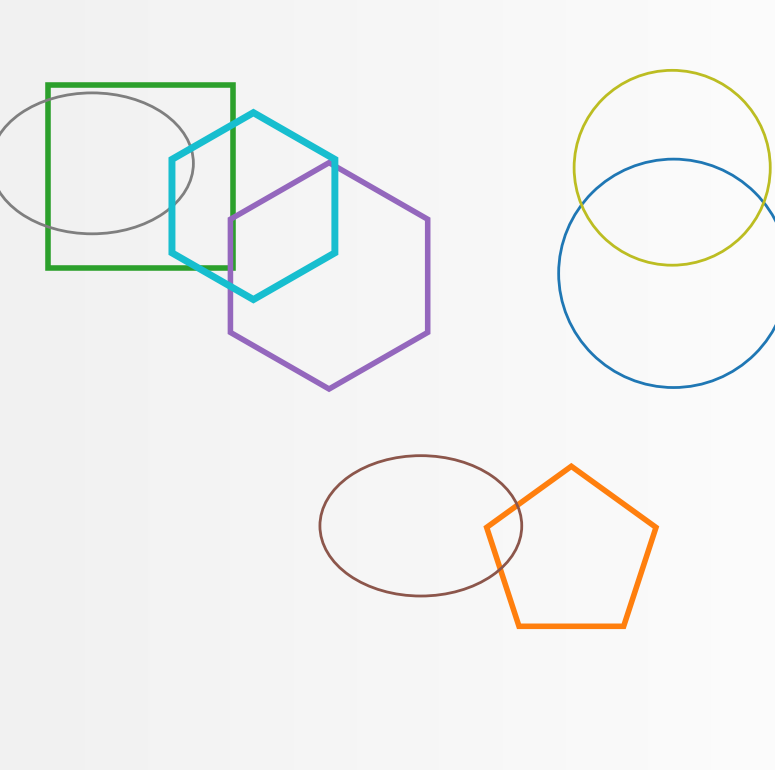[{"shape": "circle", "thickness": 1, "radius": 0.74, "center": [0.869, 0.645]}, {"shape": "pentagon", "thickness": 2, "radius": 0.57, "center": [0.737, 0.28]}, {"shape": "square", "thickness": 2, "radius": 0.59, "center": [0.181, 0.771]}, {"shape": "hexagon", "thickness": 2, "radius": 0.73, "center": [0.425, 0.642]}, {"shape": "oval", "thickness": 1, "radius": 0.65, "center": [0.543, 0.317]}, {"shape": "oval", "thickness": 1, "radius": 0.65, "center": [0.119, 0.788]}, {"shape": "circle", "thickness": 1, "radius": 0.63, "center": [0.867, 0.782]}, {"shape": "hexagon", "thickness": 2.5, "radius": 0.61, "center": [0.327, 0.732]}]